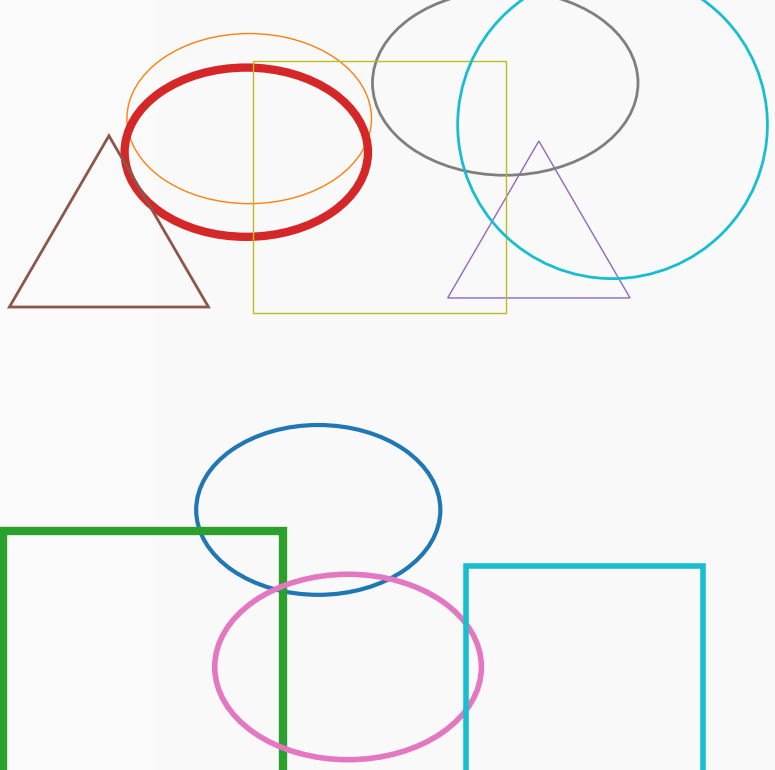[{"shape": "oval", "thickness": 1.5, "radius": 0.79, "center": [0.411, 0.338]}, {"shape": "oval", "thickness": 0.5, "radius": 0.79, "center": [0.322, 0.846]}, {"shape": "square", "thickness": 3, "radius": 0.9, "center": [0.184, 0.13]}, {"shape": "oval", "thickness": 3, "radius": 0.79, "center": [0.318, 0.802]}, {"shape": "triangle", "thickness": 0.5, "radius": 0.68, "center": [0.695, 0.681]}, {"shape": "triangle", "thickness": 1, "radius": 0.74, "center": [0.141, 0.675]}, {"shape": "oval", "thickness": 2, "radius": 0.86, "center": [0.449, 0.134]}, {"shape": "oval", "thickness": 1, "radius": 0.86, "center": [0.652, 0.892]}, {"shape": "square", "thickness": 0.5, "radius": 0.82, "center": [0.49, 0.757]}, {"shape": "circle", "thickness": 1, "radius": 1.0, "center": [0.79, 0.838]}, {"shape": "square", "thickness": 2, "radius": 0.76, "center": [0.755, 0.112]}]